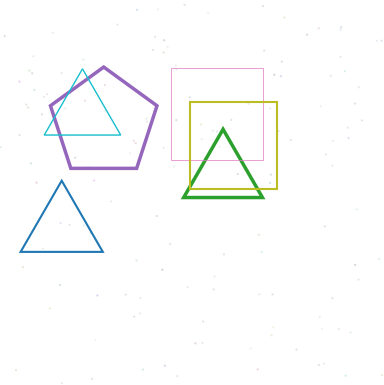[{"shape": "triangle", "thickness": 1.5, "radius": 0.62, "center": [0.16, 0.407]}, {"shape": "triangle", "thickness": 2.5, "radius": 0.59, "center": [0.579, 0.546]}, {"shape": "pentagon", "thickness": 2.5, "radius": 0.73, "center": [0.269, 0.68]}, {"shape": "square", "thickness": 0.5, "radius": 0.6, "center": [0.564, 0.704]}, {"shape": "square", "thickness": 1.5, "radius": 0.57, "center": [0.606, 0.623]}, {"shape": "triangle", "thickness": 1, "radius": 0.57, "center": [0.214, 0.707]}]